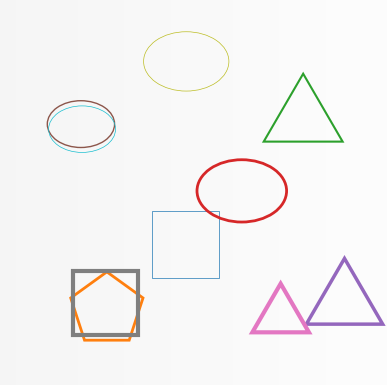[{"shape": "square", "thickness": 0.5, "radius": 0.43, "center": [0.478, 0.365]}, {"shape": "pentagon", "thickness": 2, "radius": 0.49, "center": [0.276, 0.196]}, {"shape": "triangle", "thickness": 1.5, "radius": 0.59, "center": [0.782, 0.691]}, {"shape": "oval", "thickness": 2, "radius": 0.58, "center": [0.624, 0.504]}, {"shape": "triangle", "thickness": 2.5, "radius": 0.57, "center": [0.889, 0.215]}, {"shape": "oval", "thickness": 1, "radius": 0.43, "center": [0.209, 0.678]}, {"shape": "triangle", "thickness": 3, "radius": 0.42, "center": [0.724, 0.179]}, {"shape": "square", "thickness": 3, "radius": 0.42, "center": [0.273, 0.213]}, {"shape": "oval", "thickness": 0.5, "radius": 0.55, "center": [0.481, 0.841]}, {"shape": "oval", "thickness": 0.5, "radius": 0.43, "center": [0.212, 0.664]}]